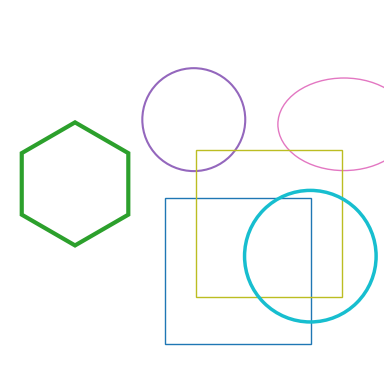[{"shape": "square", "thickness": 1, "radius": 0.95, "center": [0.619, 0.296]}, {"shape": "hexagon", "thickness": 3, "radius": 0.8, "center": [0.195, 0.522]}, {"shape": "circle", "thickness": 1.5, "radius": 0.67, "center": [0.503, 0.689]}, {"shape": "oval", "thickness": 1, "radius": 0.86, "center": [0.894, 0.677]}, {"shape": "square", "thickness": 1, "radius": 0.95, "center": [0.699, 0.42]}, {"shape": "circle", "thickness": 2.5, "radius": 0.85, "center": [0.806, 0.335]}]